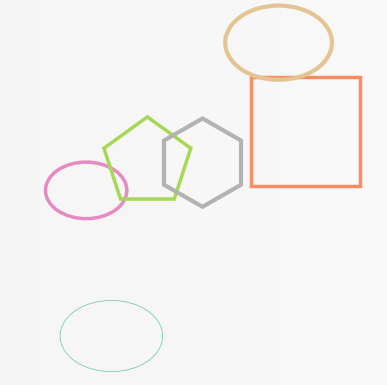[{"shape": "oval", "thickness": 0.5, "radius": 0.66, "center": [0.287, 0.127]}, {"shape": "square", "thickness": 2.5, "radius": 0.71, "center": [0.788, 0.659]}, {"shape": "oval", "thickness": 2.5, "radius": 0.52, "center": [0.222, 0.505]}, {"shape": "pentagon", "thickness": 2.5, "radius": 0.59, "center": [0.38, 0.578]}, {"shape": "oval", "thickness": 3, "radius": 0.69, "center": [0.719, 0.889]}, {"shape": "hexagon", "thickness": 3, "radius": 0.57, "center": [0.523, 0.578]}]